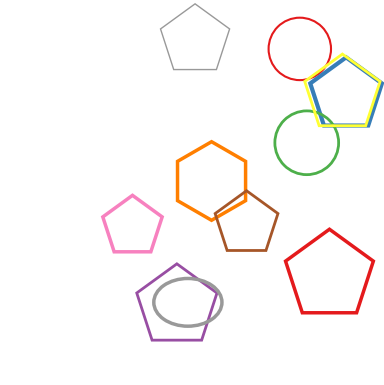[{"shape": "pentagon", "thickness": 2.5, "radius": 0.6, "center": [0.856, 0.285]}, {"shape": "circle", "thickness": 1.5, "radius": 0.41, "center": [0.779, 0.873]}, {"shape": "pentagon", "thickness": 3, "radius": 0.49, "center": [0.899, 0.753]}, {"shape": "circle", "thickness": 2, "radius": 0.41, "center": [0.797, 0.629]}, {"shape": "pentagon", "thickness": 2, "radius": 0.55, "center": [0.459, 0.205]}, {"shape": "hexagon", "thickness": 2.5, "radius": 0.51, "center": [0.55, 0.53]}, {"shape": "pentagon", "thickness": 2, "radius": 0.51, "center": [0.889, 0.757]}, {"shape": "pentagon", "thickness": 2, "radius": 0.43, "center": [0.64, 0.419]}, {"shape": "pentagon", "thickness": 2.5, "radius": 0.41, "center": [0.344, 0.412]}, {"shape": "oval", "thickness": 2.5, "radius": 0.44, "center": [0.488, 0.215]}, {"shape": "pentagon", "thickness": 1, "radius": 0.47, "center": [0.507, 0.896]}]